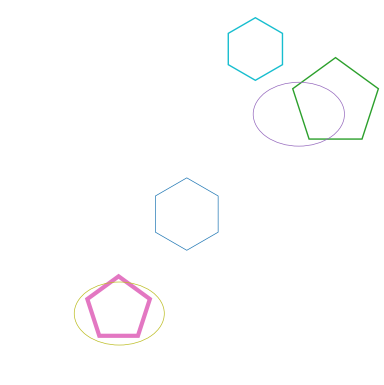[{"shape": "hexagon", "thickness": 0.5, "radius": 0.47, "center": [0.485, 0.444]}, {"shape": "pentagon", "thickness": 1, "radius": 0.58, "center": [0.872, 0.733]}, {"shape": "oval", "thickness": 0.5, "radius": 0.59, "center": [0.776, 0.703]}, {"shape": "pentagon", "thickness": 3, "radius": 0.43, "center": [0.308, 0.197]}, {"shape": "oval", "thickness": 0.5, "radius": 0.58, "center": [0.31, 0.186]}, {"shape": "hexagon", "thickness": 1, "radius": 0.41, "center": [0.663, 0.873]}]